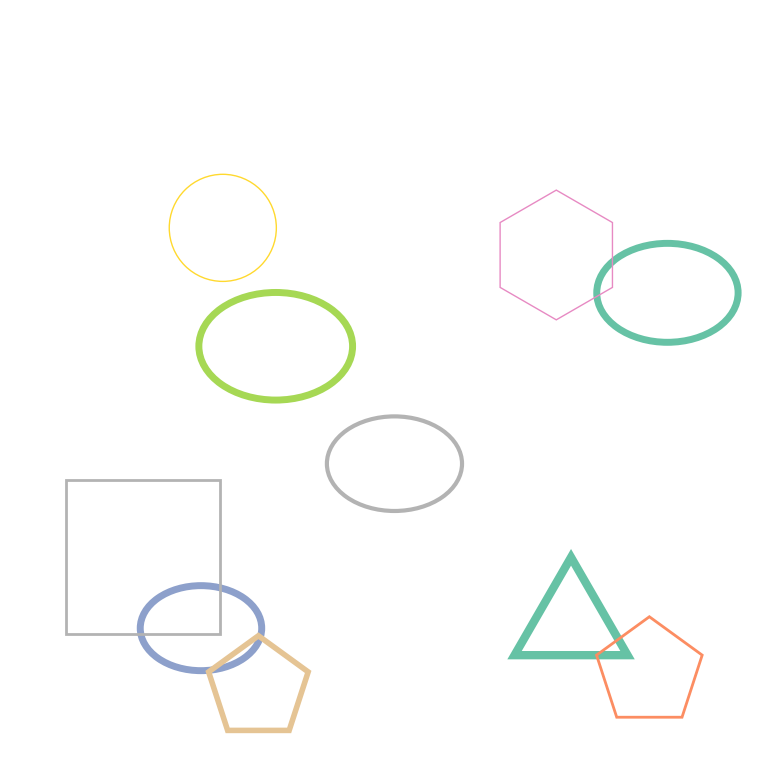[{"shape": "triangle", "thickness": 3, "radius": 0.42, "center": [0.742, 0.191]}, {"shape": "oval", "thickness": 2.5, "radius": 0.46, "center": [0.867, 0.62]}, {"shape": "pentagon", "thickness": 1, "radius": 0.36, "center": [0.843, 0.127]}, {"shape": "oval", "thickness": 2.5, "radius": 0.39, "center": [0.261, 0.184]}, {"shape": "hexagon", "thickness": 0.5, "radius": 0.42, "center": [0.722, 0.669]}, {"shape": "oval", "thickness": 2.5, "radius": 0.5, "center": [0.358, 0.55]}, {"shape": "circle", "thickness": 0.5, "radius": 0.35, "center": [0.289, 0.704]}, {"shape": "pentagon", "thickness": 2, "radius": 0.34, "center": [0.336, 0.106]}, {"shape": "oval", "thickness": 1.5, "radius": 0.44, "center": [0.512, 0.398]}, {"shape": "square", "thickness": 1, "radius": 0.5, "center": [0.186, 0.276]}]